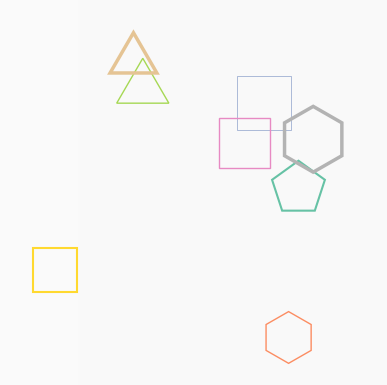[{"shape": "pentagon", "thickness": 1.5, "radius": 0.36, "center": [0.77, 0.511]}, {"shape": "hexagon", "thickness": 1, "radius": 0.34, "center": [0.745, 0.123]}, {"shape": "square", "thickness": 0.5, "radius": 0.35, "center": [0.681, 0.733]}, {"shape": "square", "thickness": 1, "radius": 0.32, "center": [0.631, 0.629]}, {"shape": "triangle", "thickness": 1, "radius": 0.39, "center": [0.368, 0.771]}, {"shape": "square", "thickness": 1.5, "radius": 0.29, "center": [0.143, 0.297]}, {"shape": "triangle", "thickness": 2.5, "radius": 0.35, "center": [0.344, 0.845]}, {"shape": "hexagon", "thickness": 2.5, "radius": 0.43, "center": [0.808, 0.638]}]